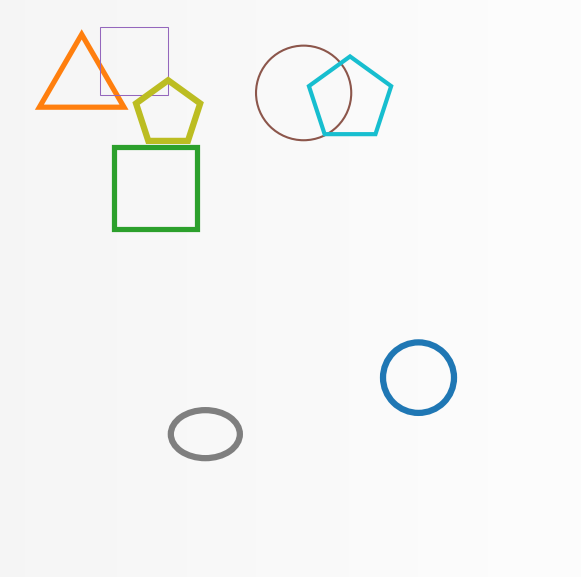[{"shape": "circle", "thickness": 3, "radius": 0.31, "center": [0.72, 0.345]}, {"shape": "triangle", "thickness": 2.5, "radius": 0.42, "center": [0.141, 0.856]}, {"shape": "square", "thickness": 2.5, "radius": 0.36, "center": [0.268, 0.674]}, {"shape": "square", "thickness": 0.5, "radius": 0.29, "center": [0.23, 0.893]}, {"shape": "circle", "thickness": 1, "radius": 0.41, "center": [0.522, 0.838]}, {"shape": "oval", "thickness": 3, "radius": 0.3, "center": [0.353, 0.247]}, {"shape": "pentagon", "thickness": 3, "radius": 0.29, "center": [0.289, 0.802]}, {"shape": "pentagon", "thickness": 2, "radius": 0.37, "center": [0.602, 0.827]}]